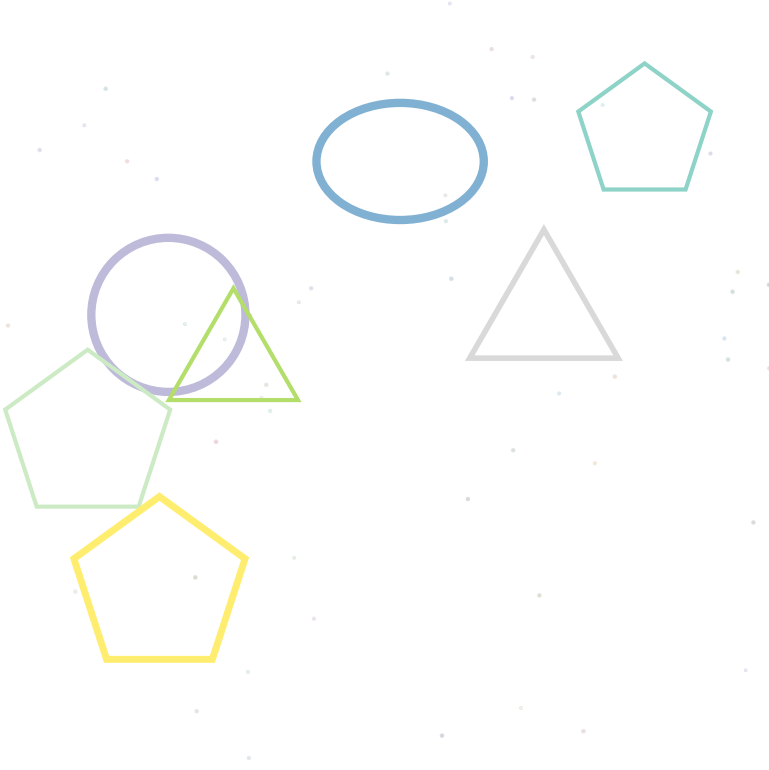[{"shape": "pentagon", "thickness": 1.5, "radius": 0.45, "center": [0.837, 0.827]}, {"shape": "circle", "thickness": 3, "radius": 0.5, "center": [0.219, 0.591]}, {"shape": "oval", "thickness": 3, "radius": 0.54, "center": [0.52, 0.79]}, {"shape": "triangle", "thickness": 1.5, "radius": 0.48, "center": [0.303, 0.529]}, {"shape": "triangle", "thickness": 2, "radius": 0.56, "center": [0.706, 0.591]}, {"shape": "pentagon", "thickness": 1.5, "radius": 0.56, "center": [0.114, 0.433]}, {"shape": "pentagon", "thickness": 2.5, "radius": 0.58, "center": [0.207, 0.238]}]